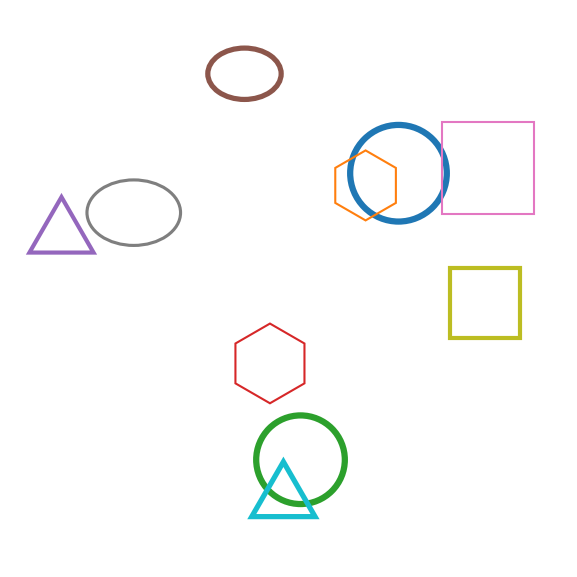[{"shape": "circle", "thickness": 3, "radius": 0.42, "center": [0.69, 0.699]}, {"shape": "hexagon", "thickness": 1, "radius": 0.3, "center": [0.633, 0.678]}, {"shape": "circle", "thickness": 3, "radius": 0.38, "center": [0.52, 0.203]}, {"shape": "hexagon", "thickness": 1, "radius": 0.35, "center": [0.467, 0.37]}, {"shape": "triangle", "thickness": 2, "radius": 0.32, "center": [0.106, 0.594]}, {"shape": "oval", "thickness": 2.5, "radius": 0.32, "center": [0.423, 0.871]}, {"shape": "square", "thickness": 1, "radius": 0.4, "center": [0.845, 0.708]}, {"shape": "oval", "thickness": 1.5, "radius": 0.41, "center": [0.232, 0.631]}, {"shape": "square", "thickness": 2, "radius": 0.3, "center": [0.84, 0.475]}, {"shape": "triangle", "thickness": 2.5, "radius": 0.32, "center": [0.491, 0.136]}]